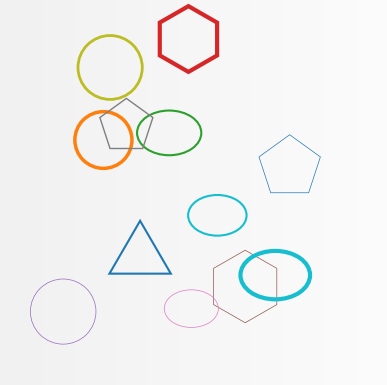[{"shape": "triangle", "thickness": 1.5, "radius": 0.46, "center": [0.362, 0.335]}, {"shape": "pentagon", "thickness": 0.5, "radius": 0.42, "center": [0.748, 0.567]}, {"shape": "circle", "thickness": 2.5, "radius": 0.37, "center": [0.267, 0.636]}, {"shape": "oval", "thickness": 1.5, "radius": 0.41, "center": [0.437, 0.655]}, {"shape": "hexagon", "thickness": 3, "radius": 0.43, "center": [0.486, 0.899]}, {"shape": "circle", "thickness": 0.5, "radius": 0.42, "center": [0.163, 0.191]}, {"shape": "hexagon", "thickness": 0.5, "radius": 0.47, "center": [0.633, 0.256]}, {"shape": "oval", "thickness": 0.5, "radius": 0.35, "center": [0.494, 0.198]}, {"shape": "pentagon", "thickness": 1, "radius": 0.36, "center": [0.326, 0.672]}, {"shape": "circle", "thickness": 2, "radius": 0.41, "center": [0.284, 0.825]}, {"shape": "oval", "thickness": 1.5, "radius": 0.38, "center": [0.561, 0.441]}, {"shape": "oval", "thickness": 3, "radius": 0.45, "center": [0.71, 0.285]}]